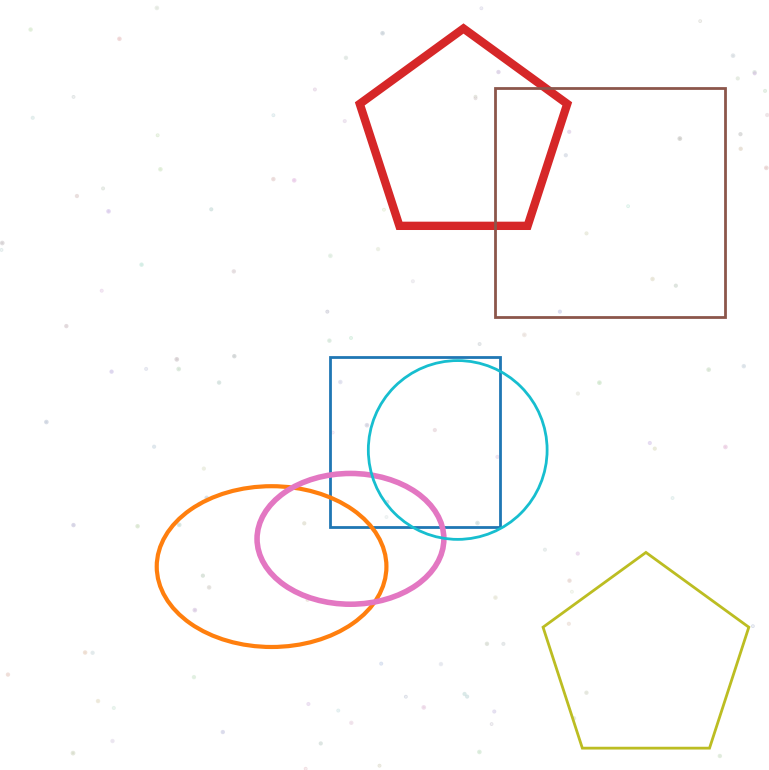[{"shape": "square", "thickness": 1, "radius": 0.55, "center": [0.539, 0.426]}, {"shape": "oval", "thickness": 1.5, "radius": 0.75, "center": [0.353, 0.264]}, {"shape": "pentagon", "thickness": 3, "radius": 0.71, "center": [0.602, 0.821]}, {"shape": "square", "thickness": 1, "radius": 0.75, "center": [0.792, 0.737]}, {"shape": "oval", "thickness": 2, "radius": 0.61, "center": [0.455, 0.3]}, {"shape": "pentagon", "thickness": 1, "radius": 0.7, "center": [0.839, 0.142]}, {"shape": "circle", "thickness": 1, "radius": 0.58, "center": [0.594, 0.416]}]